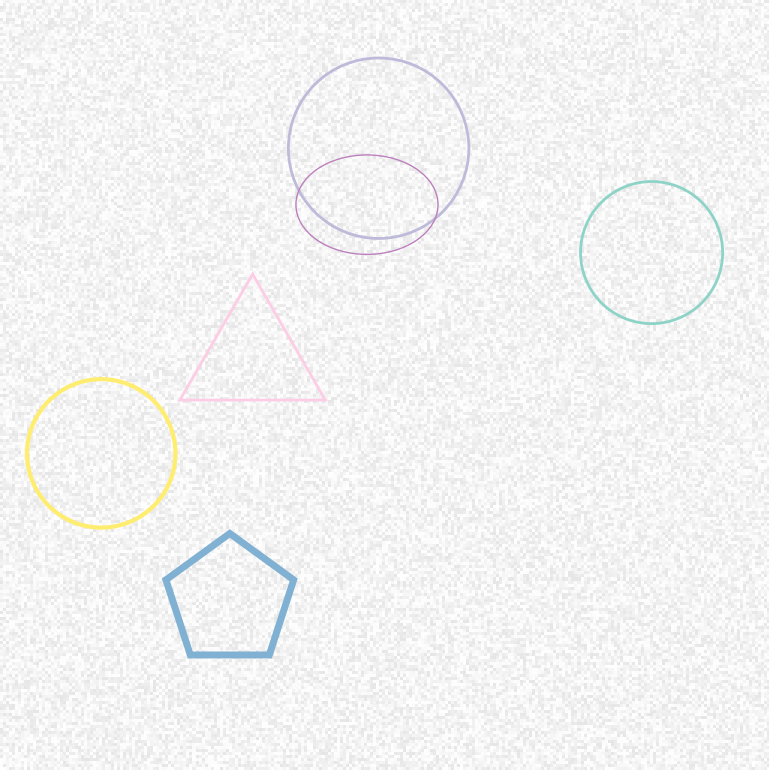[{"shape": "circle", "thickness": 1, "radius": 0.46, "center": [0.846, 0.672]}, {"shape": "circle", "thickness": 1, "radius": 0.59, "center": [0.492, 0.807]}, {"shape": "pentagon", "thickness": 2.5, "radius": 0.44, "center": [0.298, 0.22]}, {"shape": "triangle", "thickness": 1, "radius": 0.55, "center": [0.328, 0.535]}, {"shape": "oval", "thickness": 0.5, "radius": 0.46, "center": [0.477, 0.734]}, {"shape": "circle", "thickness": 1.5, "radius": 0.48, "center": [0.131, 0.411]}]